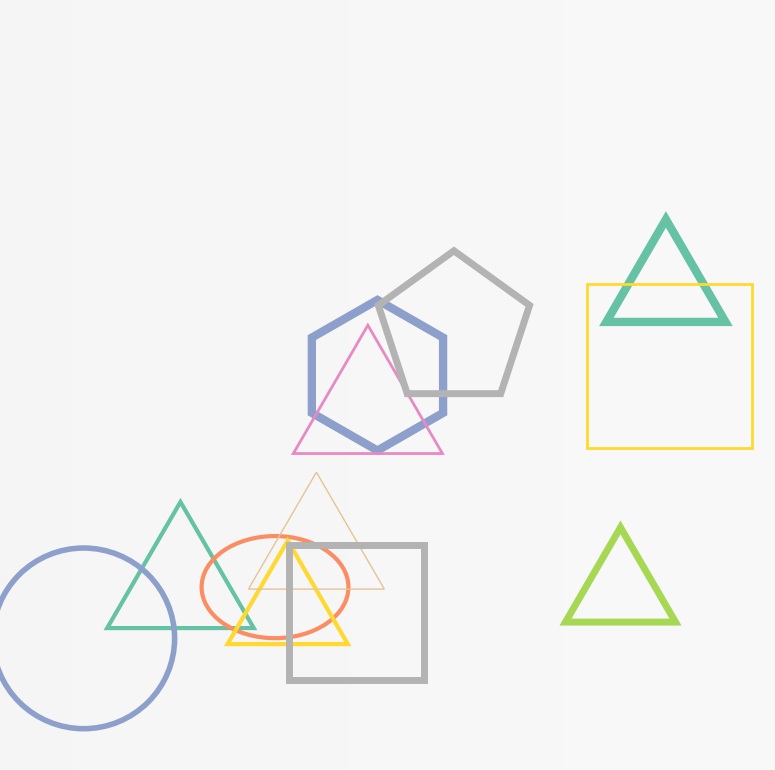[{"shape": "triangle", "thickness": 1.5, "radius": 0.55, "center": [0.233, 0.239]}, {"shape": "triangle", "thickness": 3, "radius": 0.44, "center": [0.859, 0.626]}, {"shape": "oval", "thickness": 1.5, "radius": 0.47, "center": [0.355, 0.238]}, {"shape": "hexagon", "thickness": 3, "radius": 0.49, "center": [0.487, 0.513]}, {"shape": "circle", "thickness": 2, "radius": 0.59, "center": [0.108, 0.171]}, {"shape": "triangle", "thickness": 1, "radius": 0.56, "center": [0.475, 0.467]}, {"shape": "triangle", "thickness": 2.5, "radius": 0.41, "center": [0.801, 0.233]}, {"shape": "triangle", "thickness": 1.5, "radius": 0.45, "center": [0.371, 0.208]}, {"shape": "square", "thickness": 1, "radius": 0.53, "center": [0.864, 0.525]}, {"shape": "triangle", "thickness": 0.5, "radius": 0.51, "center": [0.408, 0.286]}, {"shape": "pentagon", "thickness": 2.5, "radius": 0.51, "center": [0.586, 0.572]}, {"shape": "square", "thickness": 2.5, "radius": 0.44, "center": [0.46, 0.204]}]